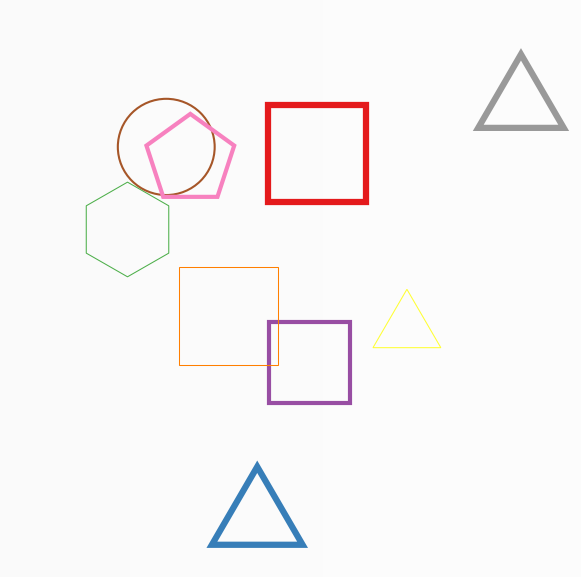[{"shape": "square", "thickness": 3, "radius": 0.42, "center": [0.545, 0.733]}, {"shape": "triangle", "thickness": 3, "radius": 0.45, "center": [0.443, 0.101]}, {"shape": "hexagon", "thickness": 0.5, "radius": 0.41, "center": [0.219, 0.602]}, {"shape": "square", "thickness": 2, "radius": 0.35, "center": [0.533, 0.371]}, {"shape": "square", "thickness": 0.5, "radius": 0.42, "center": [0.393, 0.452]}, {"shape": "triangle", "thickness": 0.5, "radius": 0.34, "center": [0.7, 0.431]}, {"shape": "circle", "thickness": 1, "radius": 0.42, "center": [0.286, 0.745]}, {"shape": "pentagon", "thickness": 2, "radius": 0.4, "center": [0.327, 0.722]}, {"shape": "triangle", "thickness": 3, "radius": 0.42, "center": [0.896, 0.82]}]